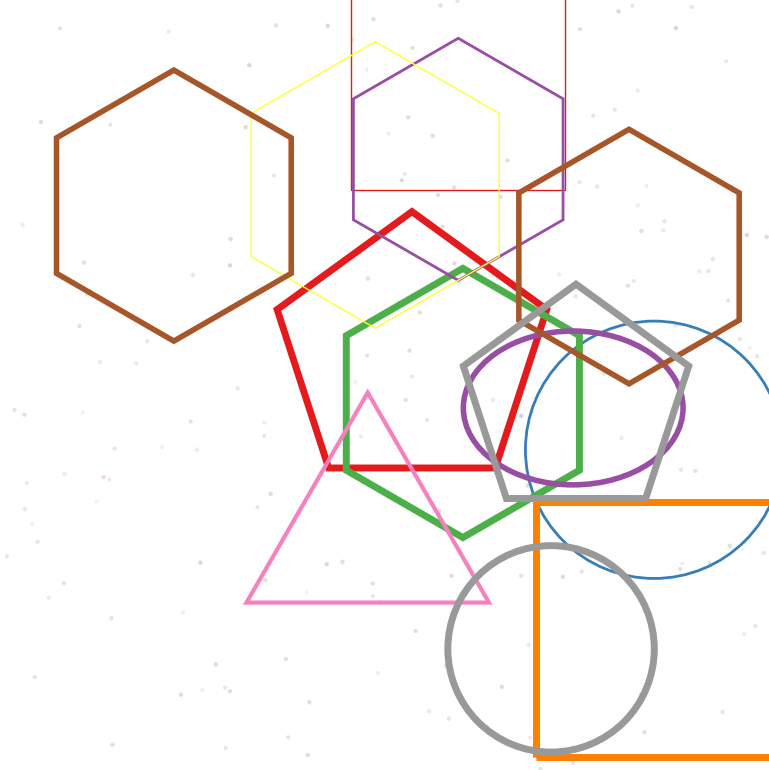[{"shape": "pentagon", "thickness": 2.5, "radius": 0.92, "center": [0.535, 0.541]}, {"shape": "square", "thickness": 0.5, "radius": 0.69, "center": [0.594, 0.892]}, {"shape": "circle", "thickness": 1, "radius": 0.84, "center": [0.85, 0.416]}, {"shape": "hexagon", "thickness": 2.5, "radius": 0.87, "center": [0.601, 0.477]}, {"shape": "oval", "thickness": 2, "radius": 0.71, "center": [0.744, 0.47]}, {"shape": "hexagon", "thickness": 1, "radius": 0.79, "center": [0.595, 0.793]}, {"shape": "square", "thickness": 2.5, "radius": 0.83, "center": [0.862, 0.183]}, {"shape": "hexagon", "thickness": 0.5, "radius": 0.93, "center": [0.487, 0.76]}, {"shape": "hexagon", "thickness": 2, "radius": 0.88, "center": [0.226, 0.733]}, {"shape": "hexagon", "thickness": 2, "radius": 0.83, "center": [0.817, 0.667]}, {"shape": "triangle", "thickness": 1.5, "radius": 0.91, "center": [0.478, 0.308]}, {"shape": "circle", "thickness": 2.5, "radius": 0.67, "center": [0.716, 0.157]}, {"shape": "pentagon", "thickness": 2.5, "radius": 0.77, "center": [0.748, 0.477]}]